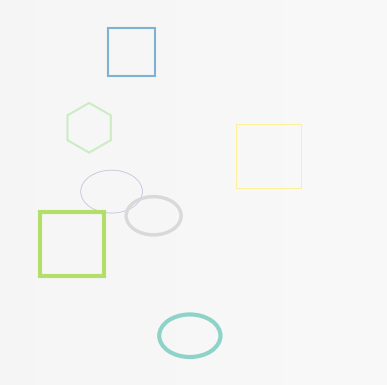[{"shape": "oval", "thickness": 3, "radius": 0.4, "center": [0.49, 0.128]}, {"shape": "oval", "thickness": 0.5, "radius": 0.4, "center": [0.288, 0.502]}, {"shape": "square", "thickness": 1.5, "radius": 0.31, "center": [0.339, 0.865]}, {"shape": "square", "thickness": 3, "radius": 0.42, "center": [0.186, 0.365]}, {"shape": "oval", "thickness": 2.5, "radius": 0.35, "center": [0.396, 0.44]}, {"shape": "hexagon", "thickness": 1.5, "radius": 0.32, "center": [0.23, 0.668]}, {"shape": "square", "thickness": 0.5, "radius": 0.42, "center": [0.694, 0.595]}]